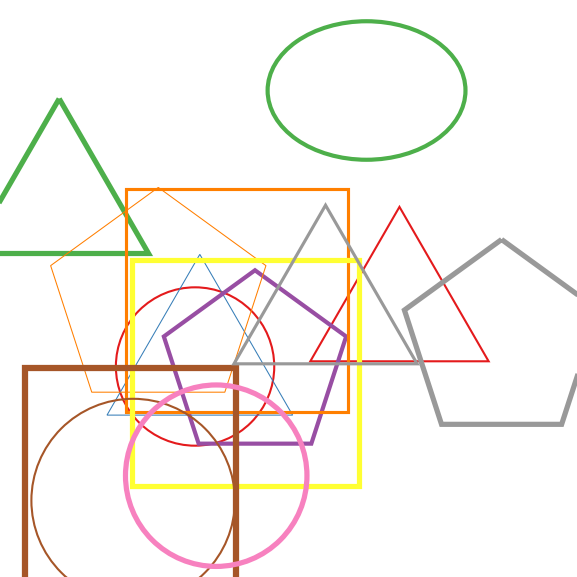[{"shape": "circle", "thickness": 1, "radius": 0.69, "center": [0.338, 0.364]}, {"shape": "triangle", "thickness": 1, "radius": 0.89, "center": [0.692, 0.463]}, {"shape": "triangle", "thickness": 0.5, "radius": 0.93, "center": [0.346, 0.373]}, {"shape": "oval", "thickness": 2, "radius": 0.86, "center": [0.635, 0.842]}, {"shape": "triangle", "thickness": 2.5, "radius": 0.89, "center": [0.102, 0.65]}, {"shape": "pentagon", "thickness": 2, "radius": 0.83, "center": [0.442, 0.365]}, {"shape": "pentagon", "thickness": 0.5, "radius": 0.98, "center": [0.274, 0.479]}, {"shape": "square", "thickness": 1.5, "radius": 0.96, "center": [0.411, 0.478]}, {"shape": "square", "thickness": 2.5, "radius": 0.98, "center": [0.425, 0.353]}, {"shape": "square", "thickness": 3, "radius": 0.92, "center": [0.226, 0.179]}, {"shape": "circle", "thickness": 1, "radius": 0.88, "center": [0.231, 0.132]}, {"shape": "circle", "thickness": 2.5, "radius": 0.79, "center": [0.374, 0.175]}, {"shape": "triangle", "thickness": 1.5, "radius": 0.92, "center": [0.564, 0.461]}, {"shape": "pentagon", "thickness": 2.5, "radius": 0.88, "center": [0.869, 0.407]}]